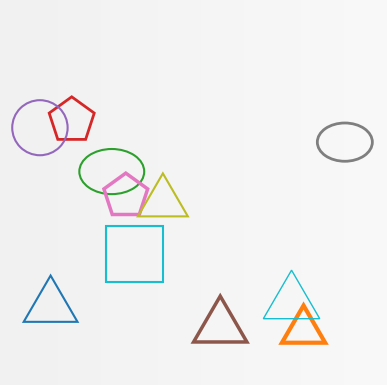[{"shape": "triangle", "thickness": 1.5, "radius": 0.4, "center": [0.131, 0.204]}, {"shape": "triangle", "thickness": 3, "radius": 0.32, "center": [0.783, 0.142]}, {"shape": "oval", "thickness": 1.5, "radius": 0.42, "center": [0.288, 0.554]}, {"shape": "pentagon", "thickness": 2, "radius": 0.31, "center": [0.185, 0.687]}, {"shape": "circle", "thickness": 1.5, "radius": 0.36, "center": [0.103, 0.668]}, {"shape": "triangle", "thickness": 2.5, "radius": 0.4, "center": [0.568, 0.151]}, {"shape": "pentagon", "thickness": 2.5, "radius": 0.3, "center": [0.325, 0.491]}, {"shape": "oval", "thickness": 2, "radius": 0.36, "center": [0.89, 0.631]}, {"shape": "triangle", "thickness": 1.5, "radius": 0.37, "center": [0.42, 0.475]}, {"shape": "square", "thickness": 1.5, "radius": 0.37, "center": [0.347, 0.34]}, {"shape": "triangle", "thickness": 1, "radius": 0.42, "center": [0.752, 0.214]}]